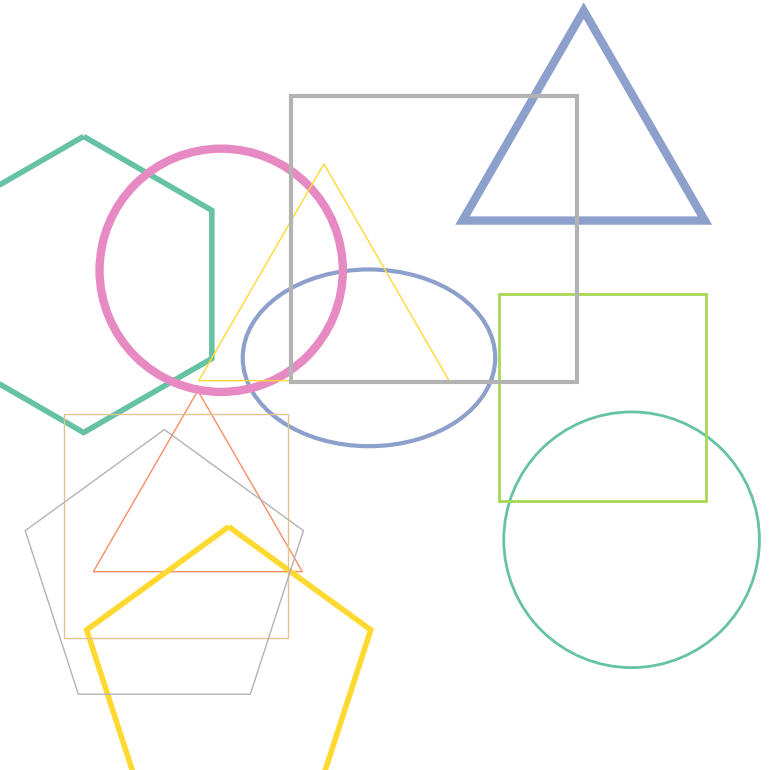[{"shape": "hexagon", "thickness": 2, "radius": 0.96, "center": [0.109, 0.631]}, {"shape": "circle", "thickness": 1, "radius": 0.83, "center": [0.82, 0.299]}, {"shape": "triangle", "thickness": 0.5, "radius": 0.78, "center": [0.257, 0.336]}, {"shape": "triangle", "thickness": 3, "radius": 0.91, "center": [0.758, 0.804]}, {"shape": "oval", "thickness": 1.5, "radius": 0.82, "center": [0.479, 0.535]}, {"shape": "circle", "thickness": 3, "radius": 0.79, "center": [0.287, 0.649]}, {"shape": "square", "thickness": 1, "radius": 0.67, "center": [0.783, 0.484]}, {"shape": "pentagon", "thickness": 2, "radius": 0.97, "center": [0.297, 0.122]}, {"shape": "triangle", "thickness": 0.5, "radius": 0.94, "center": [0.421, 0.599]}, {"shape": "square", "thickness": 0.5, "radius": 0.73, "center": [0.229, 0.317]}, {"shape": "square", "thickness": 1.5, "radius": 0.93, "center": [0.564, 0.69]}, {"shape": "pentagon", "thickness": 0.5, "radius": 0.95, "center": [0.213, 0.252]}]